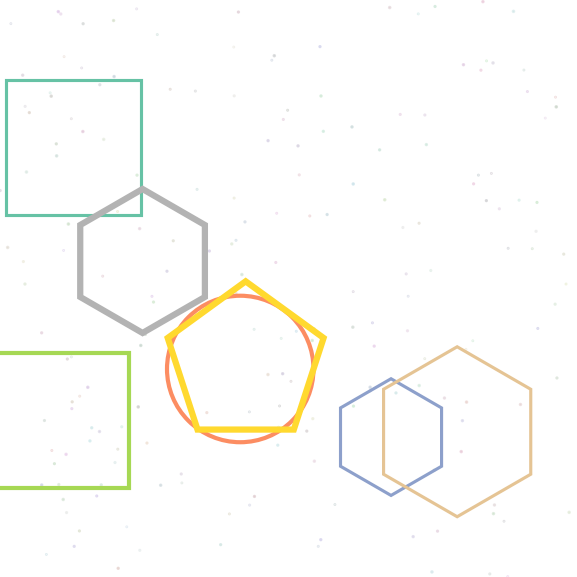[{"shape": "square", "thickness": 1.5, "radius": 0.59, "center": [0.127, 0.744]}, {"shape": "circle", "thickness": 2, "radius": 0.63, "center": [0.416, 0.36]}, {"shape": "hexagon", "thickness": 1.5, "radius": 0.51, "center": [0.677, 0.242]}, {"shape": "square", "thickness": 2, "radius": 0.58, "center": [0.107, 0.271]}, {"shape": "pentagon", "thickness": 3, "radius": 0.71, "center": [0.425, 0.37]}, {"shape": "hexagon", "thickness": 1.5, "radius": 0.74, "center": [0.792, 0.252]}, {"shape": "hexagon", "thickness": 3, "radius": 0.62, "center": [0.247, 0.547]}]